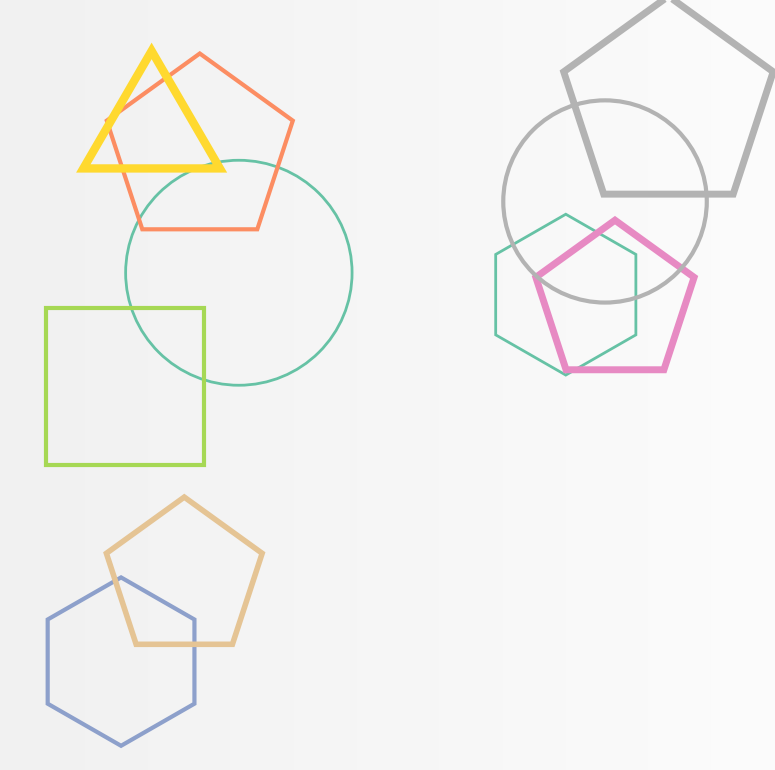[{"shape": "circle", "thickness": 1, "radius": 0.73, "center": [0.308, 0.646]}, {"shape": "hexagon", "thickness": 1, "radius": 0.52, "center": [0.73, 0.617]}, {"shape": "pentagon", "thickness": 1.5, "radius": 0.63, "center": [0.258, 0.804]}, {"shape": "hexagon", "thickness": 1.5, "radius": 0.55, "center": [0.156, 0.141]}, {"shape": "pentagon", "thickness": 2.5, "radius": 0.54, "center": [0.794, 0.607]}, {"shape": "square", "thickness": 1.5, "radius": 0.51, "center": [0.161, 0.498]}, {"shape": "triangle", "thickness": 3, "radius": 0.51, "center": [0.196, 0.832]}, {"shape": "pentagon", "thickness": 2, "radius": 0.53, "center": [0.238, 0.249]}, {"shape": "pentagon", "thickness": 2.5, "radius": 0.71, "center": [0.863, 0.863]}, {"shape": "circle", "thickness": 1.5, "radius": 0.66, "center": [0.781, 0.738]}]